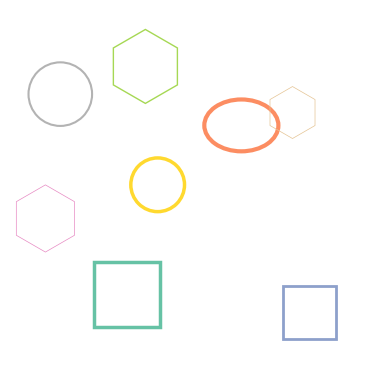[{"shape": "square", "thickness": 2.5, "radius": 0.42, "center": [0.329, 0.235]}, {"shape": "oval", "thickness": 3, "radius": 0.48, "center": [0.627, 0.674]}, {"shape": "square", "thickness": 2, "radius": 0.34, "center": [0.803, 0.188]}, {"shape": "hexagon", "thickness": 0.5, "radius": 0.44, "center": [0.118, 0.433]}, {"shape": "hexagon", "thickness": 1, "radius": 0.48, "center": [0.378, 0.827]}, {"shape": "circle", "thickness": 2.5, "radius": 0.35, "center": [0.41, 0.52]}, {"shape": "hexagon", "thickness": 0.5, "radius": 0.34, "center": [0.76, 0.708]}, {"shape": "circle", "thickness": 1.5, "radius": 0.41, "center": [0.157, 0.756]}]